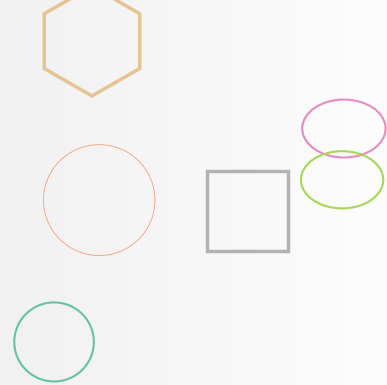[{"shape": "circle", "thickness": 1.5, "radius": 0.51, "center": [0.14, 0.112]}, {"shape": "circle", "thickness": 0.5, "radius": 0.72, "center": [0.256, 0.48]}, {"shape": "oval", "thickness": 1.5, "radius": 0.54, "center": [0.888, 0.666]}, {"shape": "oval", "thickness": 1.5, "radius": 0.53, "center": [0.883, 0.533]}, {"shape": "hexagon", "thickness": 2.5, "radius": 0.71, "center": [0.237, 0.893]}, {"shape": "square", "thickness": 2.5, "radius": 0.52, "center": [0.638, 0.452]}]